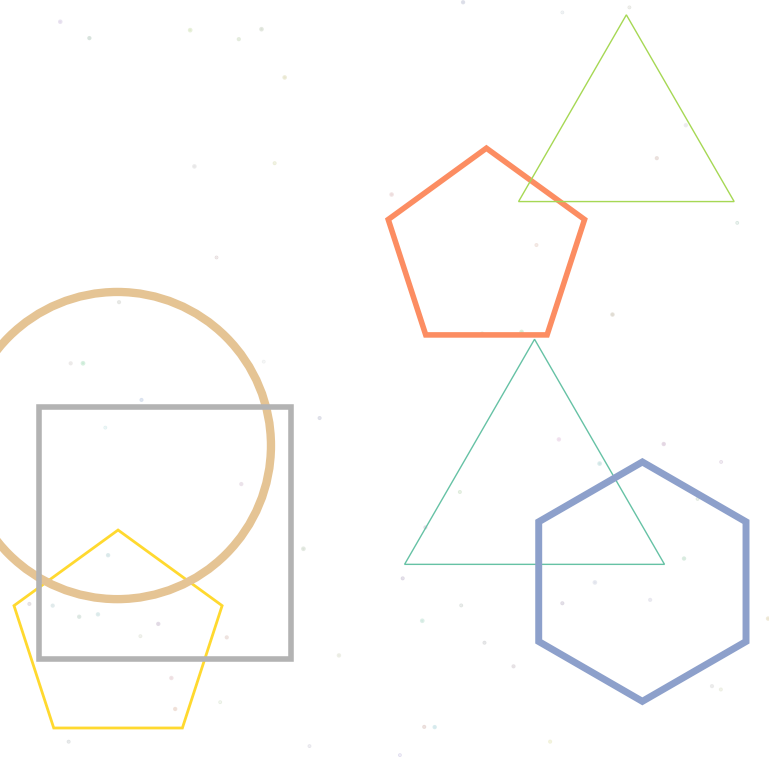[{"shape": "triangle", "thickness": 0.5, "radius": 0.97, "center": [0.694, 0.365]}, {"shape": "pentagon", "thickness": 2, "radius": 0.67, "center": [0.632, 0.674]}, {"shape": "hexagon", "thickness": 2.5, "radius": 0.78, "center": [0.834, 0.245]}, {"shape": "triangle", "thickness": 0.5, "radius": 0.81, "center": [0.813, 0.819]}, {"shape": "pentagon", "thickness": 1, "radius": 0.71, "center": [0.153, 0.17]}, {"shape": "circle", "thickness": 3, "radius": 1.0, "center": [0.152, 0.421]}, {"shape": "square", "thickness": 2, "radius": 0.82, "center": [0.214, 0.308]}]